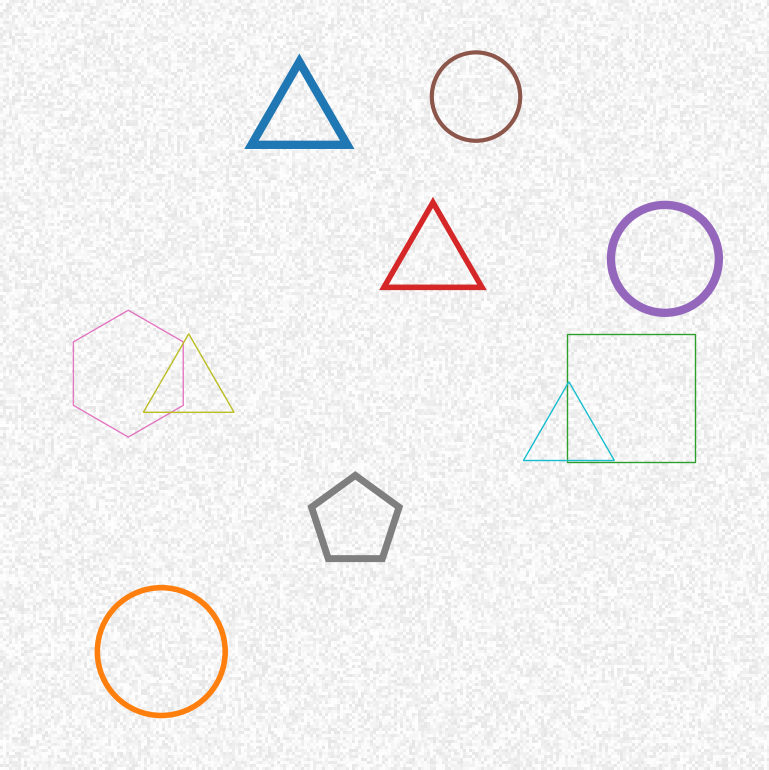[{"shape": "triangle", "thickness": 3, "radius": 0.36, "center": [0.389, 0.848]}, {"shape": "circle", "thickness": 2, "radius": 0.42, "center": [0.209, 0.154]}, {"shape": "square", "thickness": 0.5, "radius": 0.41, "center": [0.819, 0.483]}, {"shape": "triangle", "thickness": 2, "radius": 0.37, "center": [0.562, 0.664]}, {"shape": "circle", "thickness": 3, "radius": 0.35, "center": [0.864, 0.664]}, {"shape": "circle", "thickness": 1.5, "radius": 0.29, "center": [0.618, 0.875]}, {"shape": "hexagon", "thickness": 0.5, "radius": 0.41, "center": [0.167, 0.515]}, {"shape": "pentagon", "thickness": 2.5, "radius": 0.3, "center": [0.461, 0.323]}, {"shape": "triangle", "thickness": 0.5, "radius": 0.34, "center": [0.245, 0.499]}, {"shape": "triangle", "thickness": 0.5, "radius": 0.34, "center": [0.739, 0.436]}]